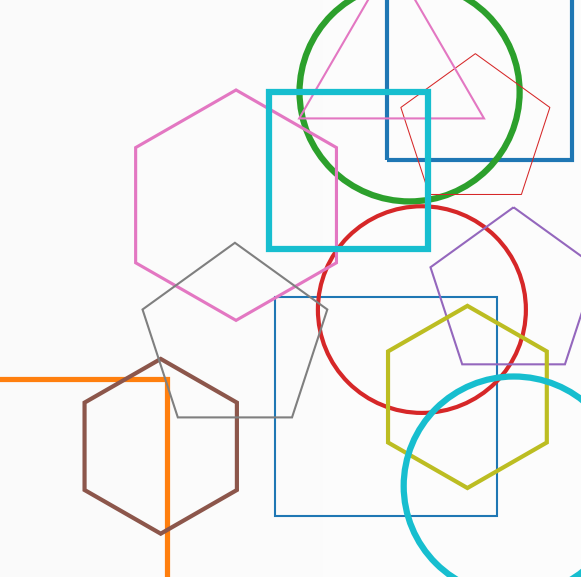[{"shape": "square", "thickness": 2, "radius": 0.8, "center": [0.825, 0.882]}, {"shape": "square", "thickness": 1, "radius": 0.95, "center": [0.664, 0.295]}, {"shape": "square", "thickness": 2.5, "radius": 0.88, "center": [0.112, 0.167]}, {"shape": "circle", "thickness": 3, "radius": 0.95, "center": [0.705, 0.84]}, {"shape": "pentagon", "thickness": 0.5, "radius": 0.67, "center": [0.818, 0.771]}, {"shape": "circle", "thickness": 2, "radius": 0.89, "center": [0.726, 0.463]}, {"shape": "pentagon", "thickness": 1, "radius": 0.75, "center": [0.884, 0.49]}, {"shape": "hexagon", "thickness": 2, "radius": 0.76, "center": [0.277, 0.226]}, {"shape": "hexagon", "thickness": 1.5, "radius": 1.0, "center": [0.406, 0.644]}, {"shape": "triangle", "thickness": 1, "radius": 0.92, "center": [0.674, 0.886]}, {"shape": "pentagon", "thickness": 1, "radius": 0.84, "center": [0.404, 0.412]}, {"shape": "hexagon", "thickness": 2, "radius": 0.79, "center": [0.804, 0.312]}, {"shape": "circle", "thickness": 3, "radius": 0.95, "center": [0.884, 0.158]}, {"shape": "square", "thickness": 3, "radius": 0.68, "center": [0.6, 0.704]}]